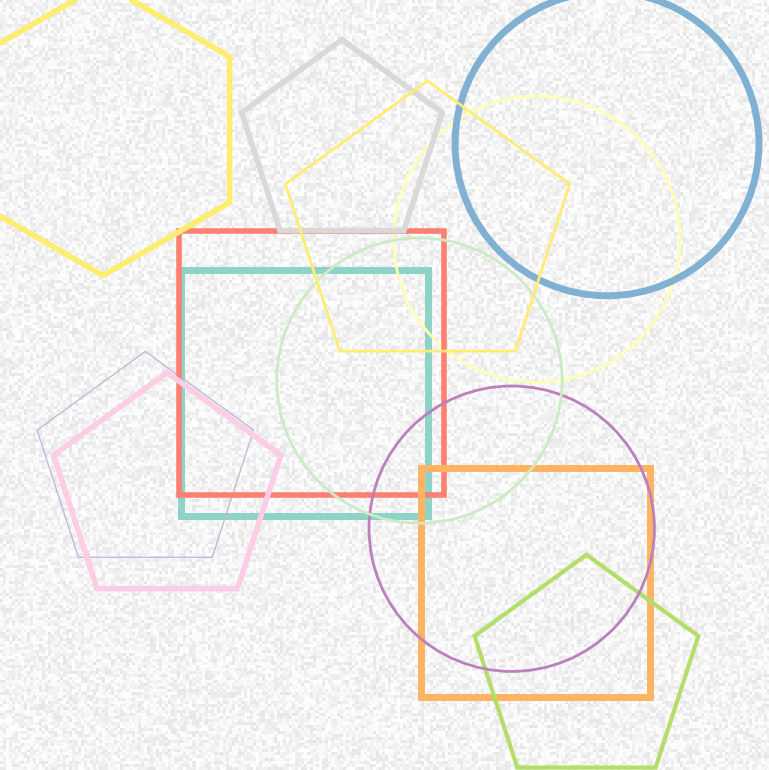[{"shape": "square", "thickness": 2.5, "radius": 0.8, "center": [0.396, 0.489]}, {"shape": "circle", "thickness": 1, "radius": 0.93, "center": [0.697, 0.689]}, {"shape": "pentagon", "thickness": 0.5, "radius": 0.74, "center": [0.189, 0.396]}, {"shape": "square", "thickness": 2, "radius": 0.86, "center": [0.405, 0.529]}, {"shape": "circle", "thickness": 2.5, "radius": 0.99, "center": [0.788, 0.813]}, {"shape": "square", "thickness": 2.5, "radius": 0.75, "center": [0.696, 0.244]}, {"shape": "pentagon", "thickness": 1.5, "radius": 0.76, "center": [0.762, 0.127]}, {"shape": "pentagon", "thickness": 2, "radius": 0.78, "center": [0.217, 0.361]}, {"shape": "pentagon", "thickness": 2, "radius": 0.68, "center": [0.444, 0.812]}, {"shape": "circle", "thickness": 1, "radius": 0.93, "center": [0.665, 0.313]}, {"shape": "circle", "thickness": 1, "radius": 0.93, "center": [0.545, 0.506]}, {"shape": "hexagon", "thickness": 2, "radius": 0.95, "center": [0.134, 0.832]}, {"shape": "pentagon", "thickness": 1, "radius": 0.97, "center": [0.555, 0.701]}]